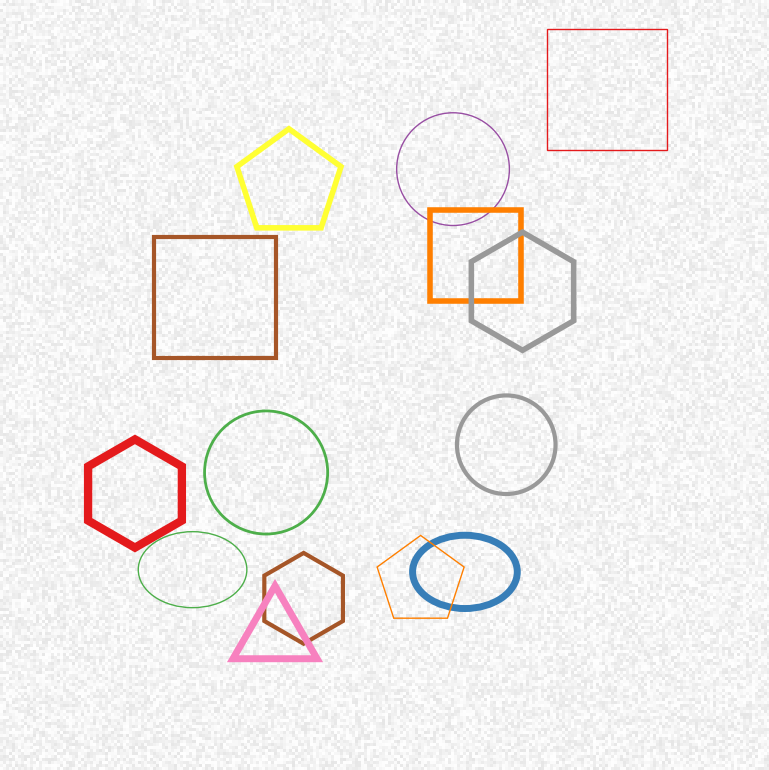[{"shape": "square", "thickness": 0.5, "radius": 0.39, "center": [0.789, 0.884]}, {"shape": "hexagon", "thickness": 3, "radius": 0.35, "center": [0.175, 0.359]}, {"shape": "oval", "thickness": 2.5, "radius": 0.34, "center": [0.604, 0.257]}, {"shape": "circle", "thickness": 1, "radius": 0.4, "center": [0.346, 0.386]}, {"shape": "oval", "thickness": 0.5, "radius": 0.35, "center": [0.25, 0.26]}, {"shape": "circle", "thickness": 0.5, "radius": 0.37, "center": [0.588, 0.78]}, {"shape": "square", "thickness": 2, "radius": 0.3, "center": [0.617, 0.668]}, {"shape": "pentagon", "thickness": 0.5, "radius": 0.3, "center": [0.546, 0.245]}, {"shape": "pentagon", "thickness": 2, "radius": 0.36, "center": [0.375, 0.762]}, {"shape": "square", "thickness": 1.5, "radius": 0.4, "center": [0.28, 0.614]}, {"shape": "hexagon", "thickness": 1.5, "radius": 0.29, "center": [0.394, 0.223]}, {"shape": "triangle", "thickness": 2.5, "radius": 0.32, "center": [0.357, 0.176]}, {"shape": "circle", "thickness": 1.5, "radius": 0.32, "center": [0.657, 0.422]}, {"shape": "hexagon", "thickness": 2, "radius": 0.38, "center": [0.679, 0.622]}]